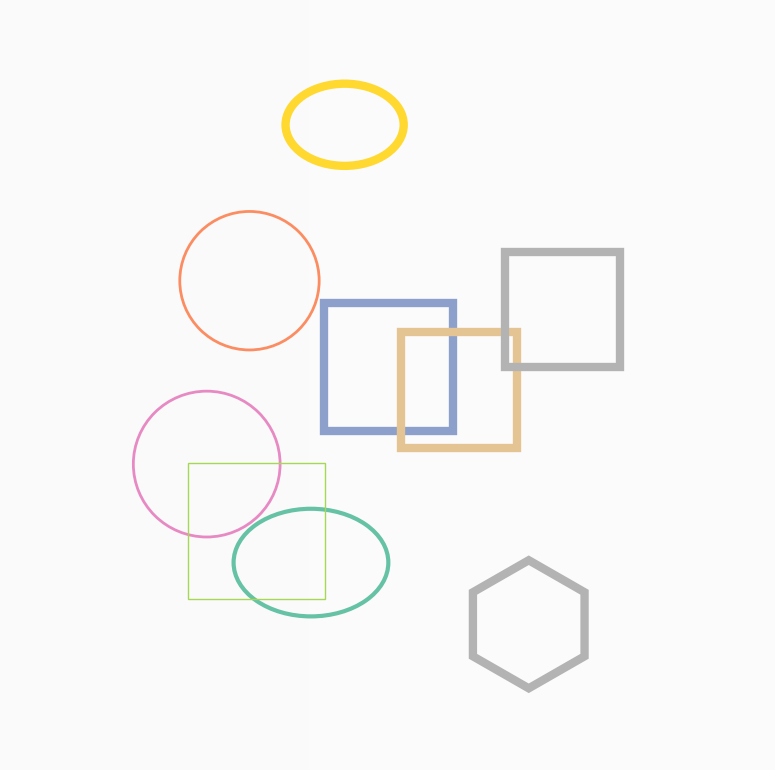[{"shape": "oval", "thickness": 1.5, "radius": 0.5, "center": [0.401, 0.269]}, {"shape": "circle", "thickness": 1, "radius": 0.45, "center": [0.322, 0.635]}, {"shape": "square", "thickness": 3, "radius": 0.42, "center": [0.501, 0.523]}, {"shape": "circle", "thickness": 1, "radius": 0.47, "center": [0.267, 0.397]}, {"shape": "square", "thickness": 0.5, "radius": 0.44, "center": [0.331, 0.31]}, {"shape": "oval", "thickness": 3, "radius": 0.38, "center": [0.445, 0.838]}, {"shape": "square", "thickness": 3, "radius": 0.38, "center": [0.592, 0.493]}, {"shape": "square", "thickness": 3, "radius": 0.37, "center": [0.725, 0.598]}, {"shape": "hexagon", "thickness": 3, "radius": 0.42, "center": [0.682, 0.189]}]